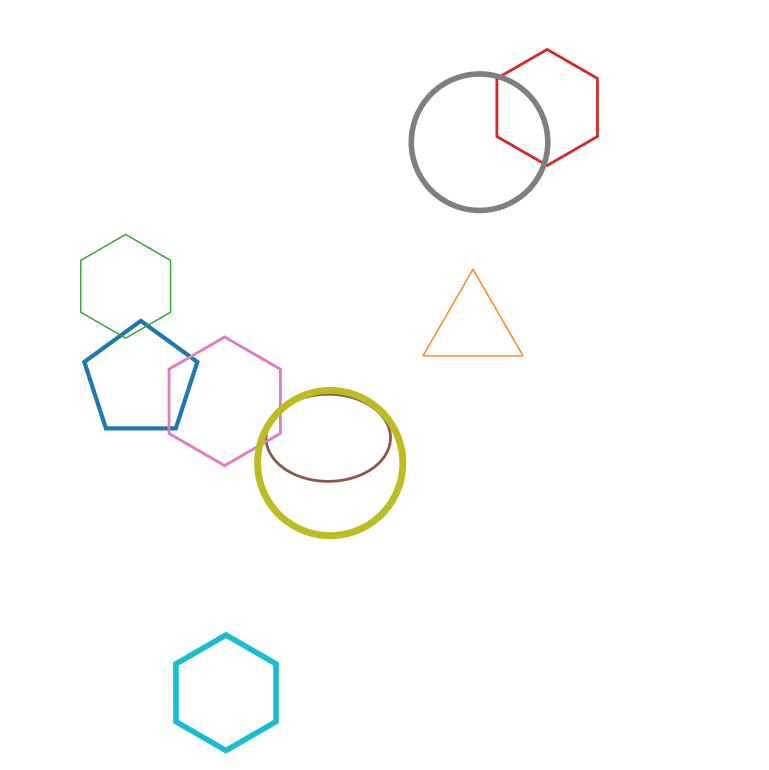[{"shape": "pentagon", "thickness": 1.5, "radius": 0.39, "center": [0.183, 0.506]}, {"shape": "triangle", "thickness": 0.5, "radius": 0.38, "center": [0.614, 0.575]}, {"shape": "hexagon", "thickness": 0.5, "radius": 0.34, "center": [0.163, 0.628]}, {"shape": "hexagon", "thickness": 1, "radius": 0.38, "center": [0.711, 0.86]}, {"shape": "oval", "thickness": 1, "radius": 0.4, "center": [0.426, 0.431]}, {"shape": "hexagon", "thickness": 1, "radius": 0.42, "center": [0.292, 0.479]}, {"shape": "circle", "thickness": 2, "radius": 0.44, "center": [0.623, 0.815]}, {"shape": "circle", "thickness": 2.5, "radius": 0.47, "center": [0.429, 0.399]}, {"shape": "hexagon", "thickness": 2, "radius": 0.38, "center": [0.294, 0.1]}]